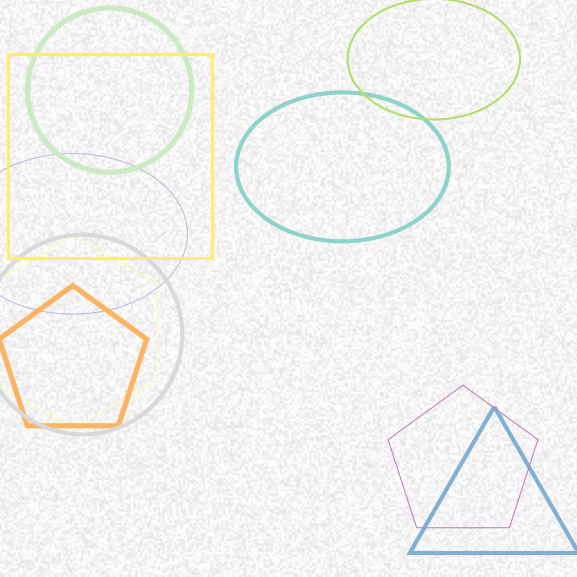[{"shape": "oval", "thickness": 2, "radius": 0.92, "center": [0.593, 0.71]}, {"shape": "hexagon", "thickness": 0.5, "radius": 0.83, "center": [0.128, 0.424]}, {"shape": "oval", "thickness": 0.5, "radius": 0.99, "center": [0.126, 0.594]}, {"shape": "triangle", "thickness": 2, "radius": 0.84, "center": [0.856, 0.126]}, {"shape": "pentagon", "thickness": 2.5, "radius": 0.67, "center": [0.126, 0.37]}, {"shape": "oval", "thickness": 1, "radius": 0.75, "center": [0.751, 0.897]}, {"shape": "circle", "thickness": 2, "radius": 0.86, "center": [0.143, 0.42]}, {"shape": "pentagon", "thickness": 0.5, "radius": 0.68, "center": [0.802, 0.196]}, {"shape": "circle", "thickness": 2.5, "radius": 0.71, "center": [0.19, 0.843]}, {"shape": "square", "thickness": 1.5, "radius": 0.88, "center": [0.191, 0.73]}]